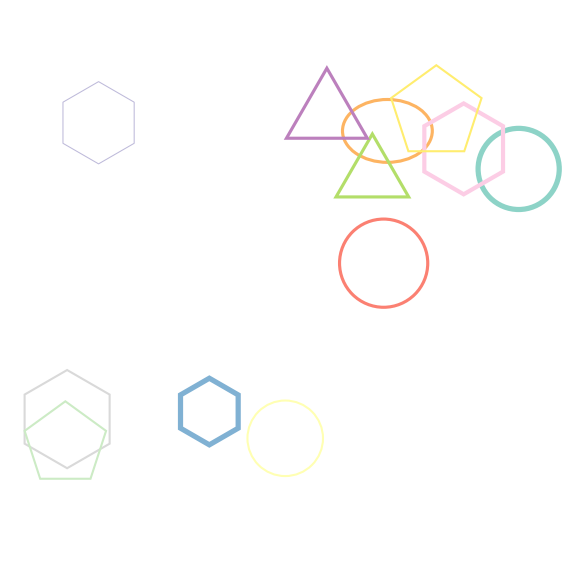[{"shape": "circle", "thickness": 2.5, "radius": 0.35, "center": [0.898, 0.707]}, {"shape": "circle", "thickness": 1, "radius": 0.33, "center": [0.494, 0.24]}, {"shape": "hexagon", "thickness": 0.5, "radius": 0.36, "center": [0.171, 0.787]}, {"shape": "circle", "thickness": 1.5, "radius": 0.38, "center": [0.664, 0.543]}, {"shape": "hexagon", "thickness": 2.5, "radius": 0.29, "center": [0.363, 0.287]}, {"shape": "oval", "thickness": 1.5, "radius": 0.39, "center": [0.671, 0.772]}, {"shape": "triangle", "thickness": 1.5, "radius": 0.36, "center": [0.645, 0.694]}, {"shape": "hexagon", "thickness": 2, "radius": 0.39, "center": [0.803, 0.741]}, {"shape": "hexagon", "thickness": 1, "radius": 0.43, "center": [0.116, 0.273]}, {"shape": "triangle", "thickness": 1.5, "radius": 0.4, "center": [0.566, 0.8]}, {"shape": "pentagon", "thickness": 1, "radius": 0.37, "center": [0.113, 0.23]}, {"shape": "pentagon", "thickness": 1, "radius": 0.41, "center": [0.756, 0.804]}]